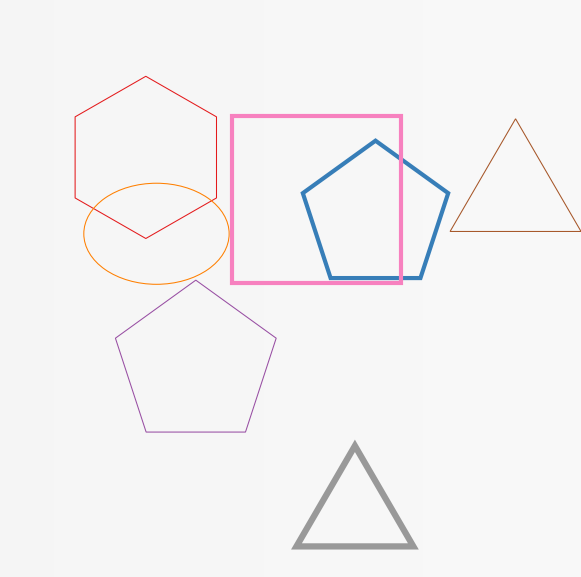[{"shape": "hexagon", "thickness": 0.5, "radius": 0.7, "center": [0.251, 0.727]}, {"shape": "pentagon", "thickness": 2, "radius": 0.66, "center": [0.646, 0.624]}, {"shape": "pentagon", "thickness": 0.5, "radius": 0.73, "center": [0.337, 0.369]}, {"shape": "oval", "thickness": 0.5, "radius": 0.63, "center": [0.269, 0.594]}, {"shape": "triangle", "thickness": 0.5, "radius": 0.65, "center": [0.887, 0.663]}, {"shape": "square", "thickness": 2, "radius": 0.72, "center": [0.544, 0.654]}, {"shape": "triangle", "thickness": 3, "radius": 0.58, "center": [0.611, 0.111]}]